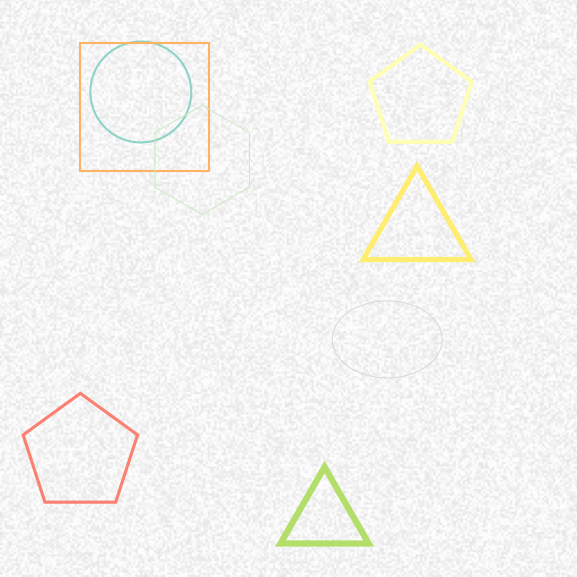[{"shape": "circle", "thickness": 1, "radius": 0.44, "center": [0.244, 0.84]}, {"shape": "pentagon", "thickness": 2, "radius": 0.47, "center": [0.728, 0.829]}, {"shape": "pentagon", "thickness": 1.5, "radius": 0.52, "center": [0.139, 0.214]}, {"shape": "square", "thickness": 1, "radius": 0.56, "center": [0.25, 0.814]}, {"shape": "triangle", "thickness": 3, "radius": 0.44, "center": [0.562, 0.102]}, {"shape": "oval", "thickness": 0.5, "radius": 0.48, "center": [0.671, 0.411]}, {"shape": "hexagon", "thickness": 0.5, "radius": 0.47, "center": [0.35, 0.722]}, {"shape": "triangle", "thickness": 2.5, "radius": 0.54, "center": [0.722, 0.604]}]